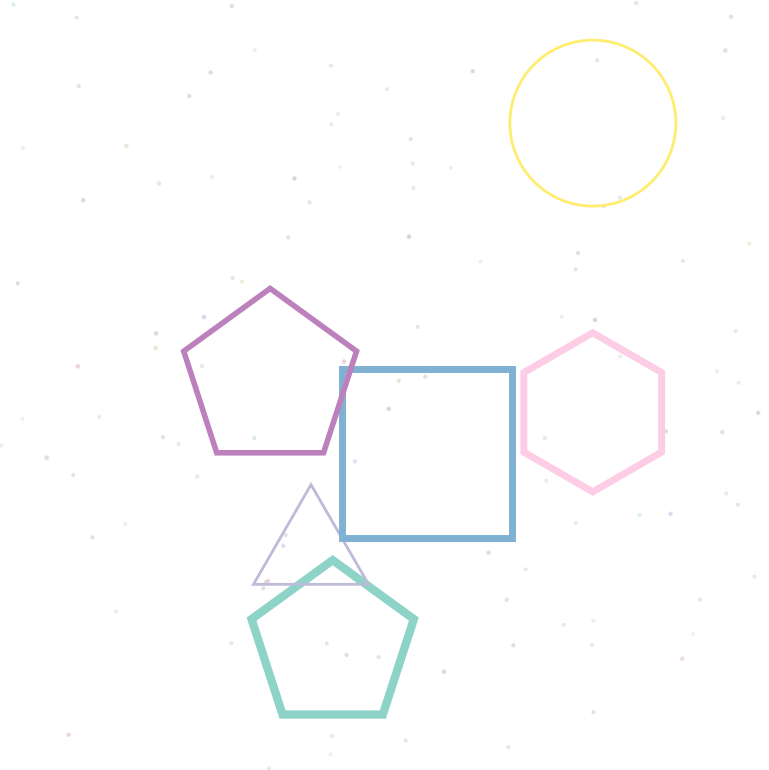[{"shape": "pentagon", "thickness": 3, "radius": 0.55, "center": [0.432, 0.162]}, {"shape": "triangle", "thickness": 1, "radius": 0.43, "center": [0.404, 0.284]}, {"shape": "square", "thickness": 2.5, "radius": 0.55, "center": [0.554, 0.411]}, {"shape": "hexagon", "thickness": 2.5, "radius": 0.52, "center": [0.77, 0.465]}, {"shape": "pentagon", "thickness": 2, "radius": 0.59, "center": [0.351, 0.507]}, {"shape": "circle", "thickness": 1, "radius": 0.54, "center": [0.77, 0.84]}]